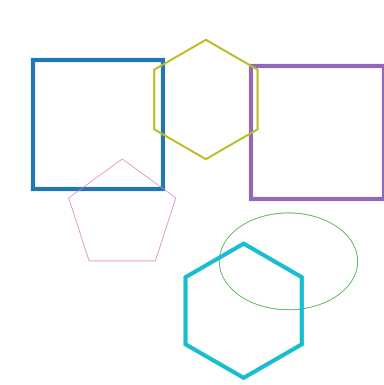[{"shape": "square", "thickness": 3, "radius": 0.84, "center": [0.255, 0.677]}, {"shape": "oval", "thickness": 0.5, "radius": 0.9, "center": [0.749, 0.321]}, {"shape": "square", "thickness": 3, "radius": 0.87, "center": [0.824, 0.655]}, {"shape": "pentagon", "thickness": 0.5, "radius": 0.73, "center": [0.318, 0.441]}, {"shape": "hexagon", "thickness": 1.5, "radius": 0.77, "center": [0.535, 0.742]}, {"shape": "hexagon", "thickness": 3, "radius": 0.87, "center": [0.633, 0.193]}]